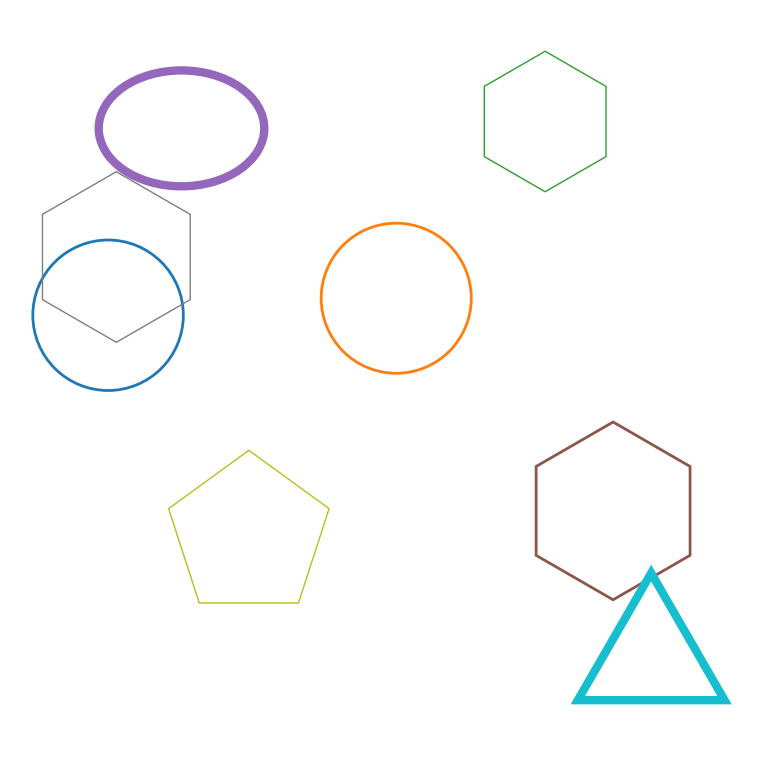[{"shape": "circle", "thickness": 1, "radius": 0.49, "center": [0.14, 0.591]}, {"shape": "circle", "thickness": 1, "radius": 0.49, "center": [0.515, 0.613]}, {"shape": "hexagon", "thickness": 0.5, "radius": 0.46, "center": [0.708, 0.842]}, {"shape": "oval", "thickness": 3, "radius": 0.54, "center": [0.236, 0.833]}, {"shape": "hexagon", "thickness": 1, "radius": 0.58, "center": [0.796, 0.337]}, {"shape": "hexagon", "thickness": 0.5, "radius": 0.55, "center": [0.151, 0.666]}, {"shape": "pentagon", "thickness": 0.5, "radius": 0.55, "center": [0.323, 0.306]}, {"shape": "triangle", "thickness": 3, "radius": 0.55, "center": [0.846, 0.146]}]